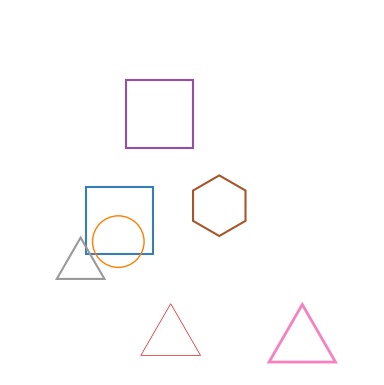[{"shape": "triangle", "thickness": 0.5, "radius": 0.45, "center": [0.443, 0.122]}, {"shape": "square", "thickness": 1.5, "radius": 0.44, "center": [0.31, 0.428]}, {"shape": "square", "thickness": 1.5, "radius": 0.44, "center": [0.414, 0.704]}, {"shape": "circle", "thickness": 1, "radius": 0.33, "center": [0.307, 0.372]}, {"shape": "hexagon", "thickness": 1.5, "radius": 0.39, "center": [0.57, 0.466]}, {"shape": "triangle", "thickness": 2, "radius": 0.5, "center": [0.785, 0.109]}, {"shape": "triangle", "thickness": 1.5, "radius": 0.36, "center": [0.209, 0.311]}]